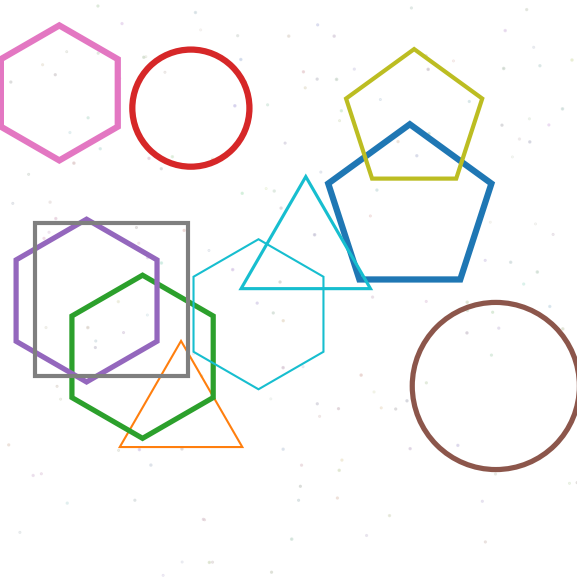[{"shape": "pentagon", "thickness": 3, "radius": 0.74, "center": [0.71, 0.635]}, {"shape": "triangle", "thickness": 1, "radius": 0.61, "center": [0.313, 0.286]}, {"shape": "hexagon", "thickness": 2.5, "radius": 0.71, "center": [0.247, 0.381]}, {"shape": "circle", "thickness": 3, "radius": 0.51, "center": [0.331, 0.812]}, {"shape": "hexagon", "thickness": 2.5, "radius": 0.7, "center": [0.15, 0.479]}, {"shape": "circle", "thickness": 2.5, "radius": 0.72, "center": [0.859, 0.331]}, {"shape": "hexagon", "thickness": 3, "radius": 0.58, "center": [0.103, 0.838]}, {"shape": "square", "thickness": 2, "radius": 0.66, "center": [0.193, 0.481]}, {"shape": "pentagon", "thickness": 2, "radius": 0.62, "center": [0.717, 0.79]}, {"shape": "hexagon", "thickness": 1, "radius": 0.65, "center": [0.448, 0.455]}, {"shape": "triangle", "thickness": 1.5, "radius": 0.65, "center": [0.529, 0.564]}]